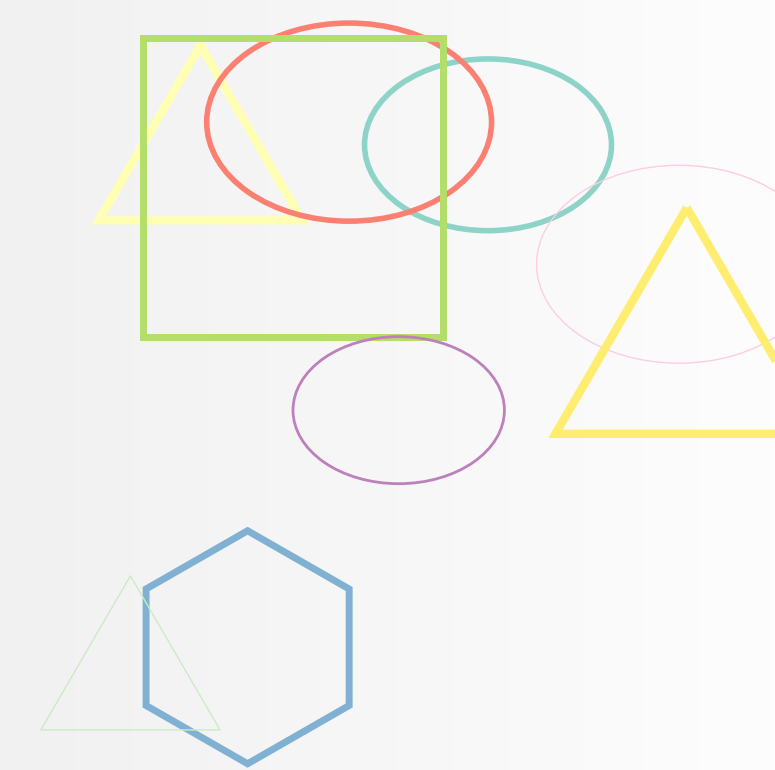[{"shape": "oval", "thickness": 2, "radius": 0.8, "center": [0.63, 0.812]}, {"shape": "triangle", "thickness": 3, "radius": 0.76, "center": [0.259, 0.789]}, {"shape": "oval", "thickness": 2, "radius": 0.92, "center": [0.45, 0.841]}, {"shape": "hexagon", "thickness": 2.5, "radius": 0.76, "center": [0.319, 0.159]}, {"shape": "square", "thickness": 2.5, "radius": 0.97, "center": [0.378, 0.757]}, {"shape": "oval", "thickness": 0.5, "radius": 0.92, "center": [0.876, 0.657]}, {"shape": "oval", "thickness": 1, "radius": 0.68, "center": [0.514, 0.467]}, {"shape": "triangle", "thickness": 0.5, "radius": 0.67, "center": [0.168, 0.119]}, {"shape": "triangle", "thickness": 3, "radius": 0.98, "center": [0.886, 0.535]}]